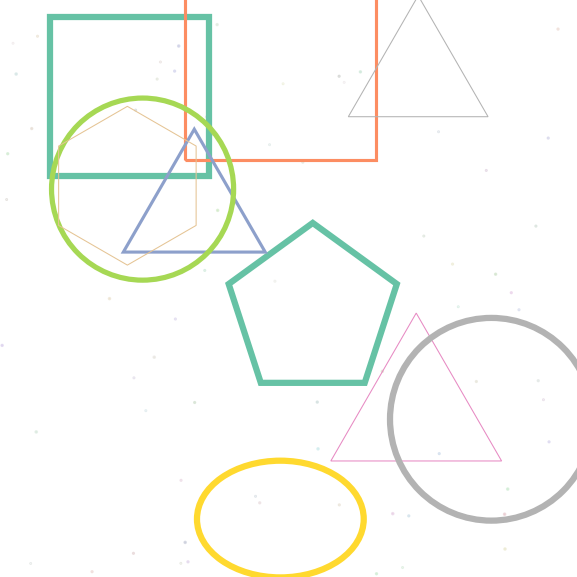[{"shape": "pentagon", "thickness": 3, "radius": 0.77, "center": [0.542, 0.46]}, {"shape": "square", "thickness": 3, "radius": 0.69, "center": [0.224, 0.832]}, {"shape": "square", "thickness": 1.5, "radius": 0.82, "center": [0.485, 0.887]}, {"shape": "triangle", "thickness": 1.5, "radius": 0.71, "center": [0.336, 0.634]}, {"shape": "triangle", "thickness": 0.5, "radius": 0.85, "center": [0.721, 0.286]}, {"shape": "circle", "thickness": 2.5, "radius": 0.79, "center": [0.247, 0.672]}, {"shape": "oval", "thickness": 3, "radius": 0.72, "center": [0.485, 0.1]}, {"shape": "hexagon", "thickness": 0.5, "radius": 0.69, "center": [0.221, 0.678]}, {"shape": "triangle", "thickness": 0.5, "radius": 0.7, "center": [0.724, 0.867]}, {"shape": "circle", "thickness": 3, "radius": 0.88, "center": [0.851, 0.273]}]